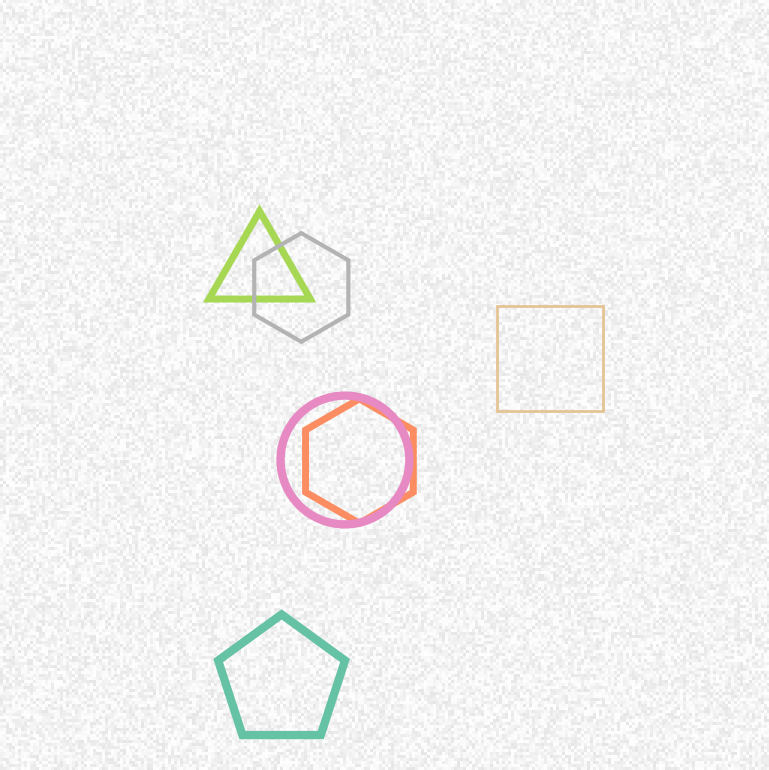[{"shape": "pentagon", "thickness": 3, "radius": 0.43, "center": [0.366, 0.115]}, {"shape": "hexagon", "thickness": 2.5, "radius": 0.4, "center": [0.467, 0.401]}, {"shape": "circle", "thickness": 3, "radius": 0.42, "center": [0.448, 0.403]}, {"shape": "triangle", "thickness": 2.5, "radius": 0.38, "center": [0.337, 0.65]}, {"shape": "square", "thickness": 1, "radius": 0.34, "center": [0.715, 0.535]}, {"shape": "hexagon", "thickness": 1.5, "radius": 0.35, "center": [0.391, 0.627]}]